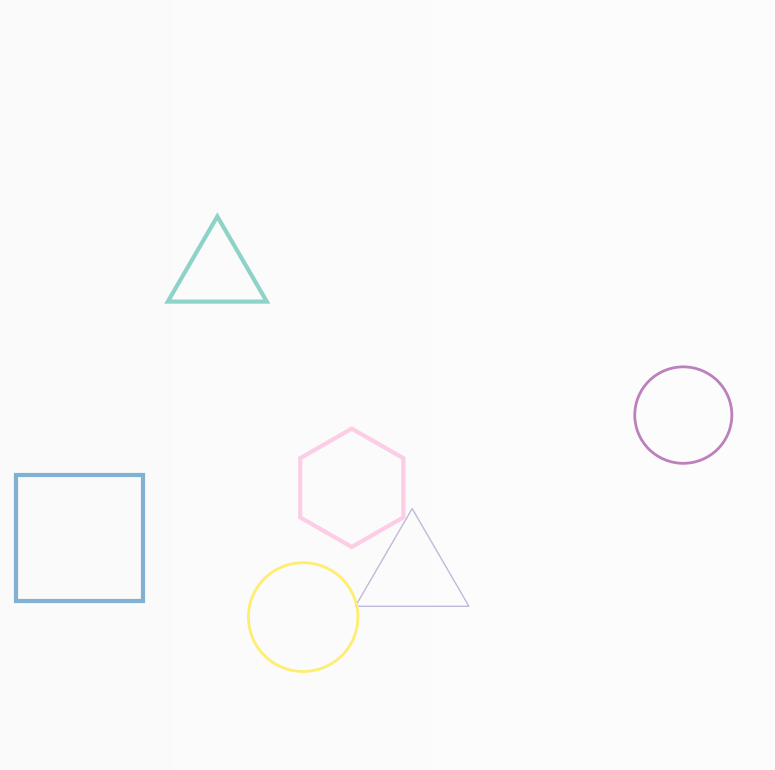[{"shape": "triangle", "thickness": 1.5, "radius": 0.37, "center": [0.28, 0.645]}, {"shape": "triangle", "thickness": 0.5, "radius": 0.42, "center": [0.532, 0.255]}, {"shape": "square", "thickness": 1.5, "radius": 0.41, "center": [0.102, 0.301]}, {"shape": "hexagon", "thickness": 1.5, "radius": 0.38, "center": [0.454, 0.367]}, {"shape": "circle", "thickness": 1, "radius": 0.31, "center": [0.882, 0.461]}, {"shape": "circle", "thickness": 1, "radius": 0.35, "center": [0.391, 0.199]}]